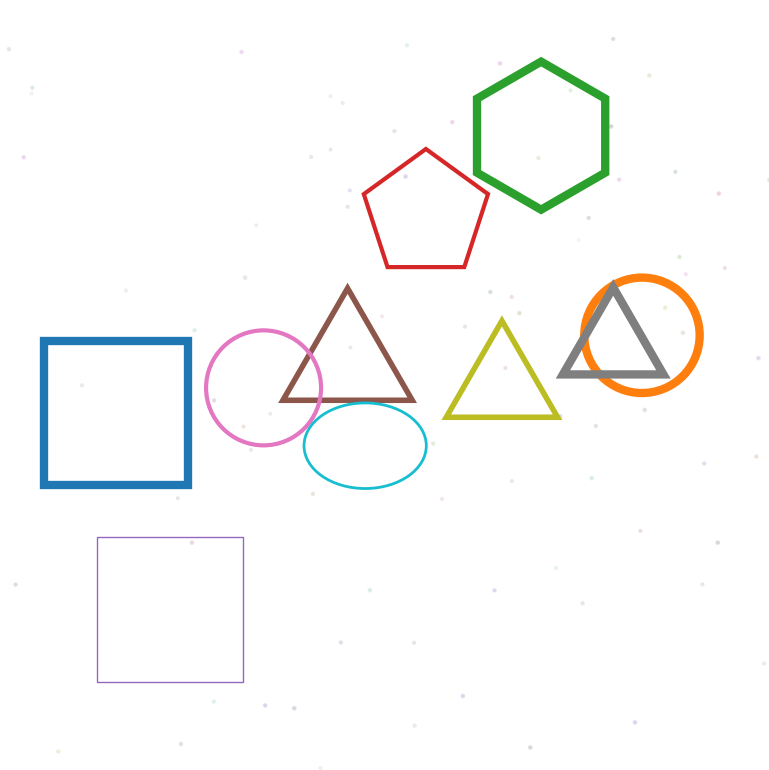[{"shape": "square", "thickness": 3, "radius": 0.47, "center": [0.151, 0.463]}, {"shape": "circle", "thickness": 3, "radius": 0.37, "center": [0.834, 0.565]}, {"shape": "hexagon", "thickness": 3, "radius": 0.48, "center": [0.703, 0.824]}, {"shape": "pentagon", "thickness": 1.5, "radius": 0.42, "center": [0.553, 0.722]}, {"shape": "square", "thickness": 0.5, "radius": 0.47, "center": [0.221, 0.208]}, {"shape": "triangle", "thickness": 2, "radius": 0.48, "center": [0.451, 0.529]}, {"shape": "circle", "thickness": 1.5, "radius": 0.37, "center": [0.342, 0.496]}, {"shape": "triangle", "thickness": 3, "radius": 0.38, "center": [0.796, 0.551]}, {"shape": "triangle", "thickness": 2, "radius": 0.42, "center": [0.652, 0.5]}, {"shape": "oval", "thickness": 1, "radius": 0.4, "center": [0.474, 0.421]}]